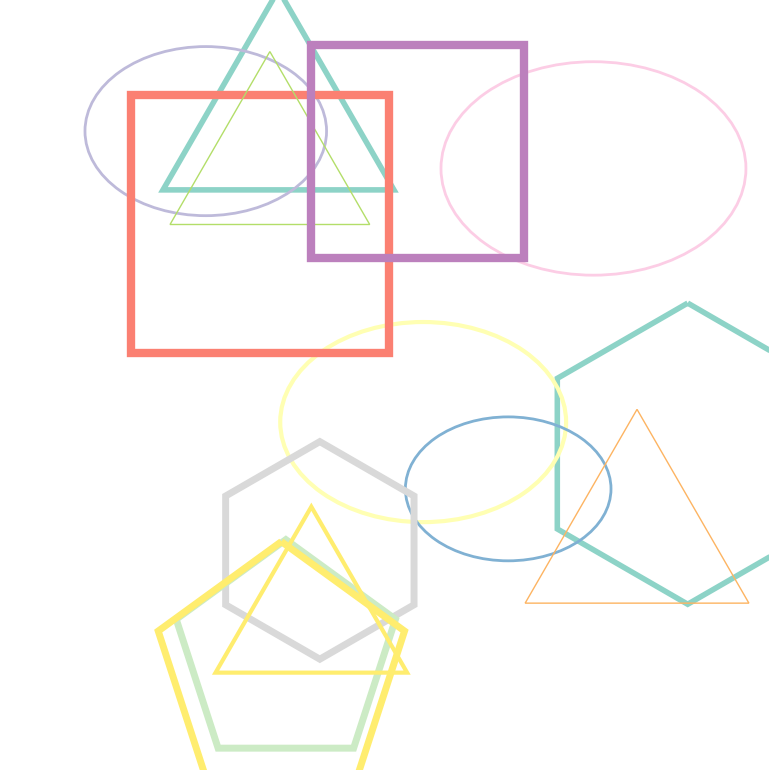[{"shape": "hexagon", "thickness": 2, "radius": 0.98, "center": [0.893, 0.411]}, {"shape": "triangle", "thickness": 2, "radius": 0.87, "center": [0.362, 0.84]}, {"shape": "oval", "thickness": 1.5, "radius": 0.93, "center": [0.55, 0.452]}, {"shape": "oval", "thickness": 1, "radius": 0.78, "center": [0.267, 0.83]}, {"shape": "square", "thickness": 3, "radius": 0.84, "center": [0.338, 0.709]}, {"shape": "oval", "thickness": 1, "radius": 0.67, "center": [0.66, 0.365]}, {"shape": "triangle", "thickness": 0.5, "radius": 0.84, "center": [0.827, 0.301]}, {"shape": "triangle", "thickness": 0.5, "radius": 0.75, "center": [0.35, 0.783]}, {"shape": "oval", "thickness": 1, "radius": 0.99, "center": [0.771, 0.781]}, {"shape": "hexagon", "thickness": 2.5, "radius": 0.71, "center": [0.415, 0.285]}, {"shape": "square", "thickness": 3, "radius": 0.69, "center": [0.542, 0.803]}, {"shape": "pentagon", "thickness": 2.5, "radius": 0.75, "center": [0.371, 0.149]}, {"shape": "triangle", "thickness": 1.5, "radius": 0.72, "center": [0.404, 0.198]}, {"shape": "pentagon", "thickness": 2.5, "radius": 0.84, "center": [0.365, 0.128]}]